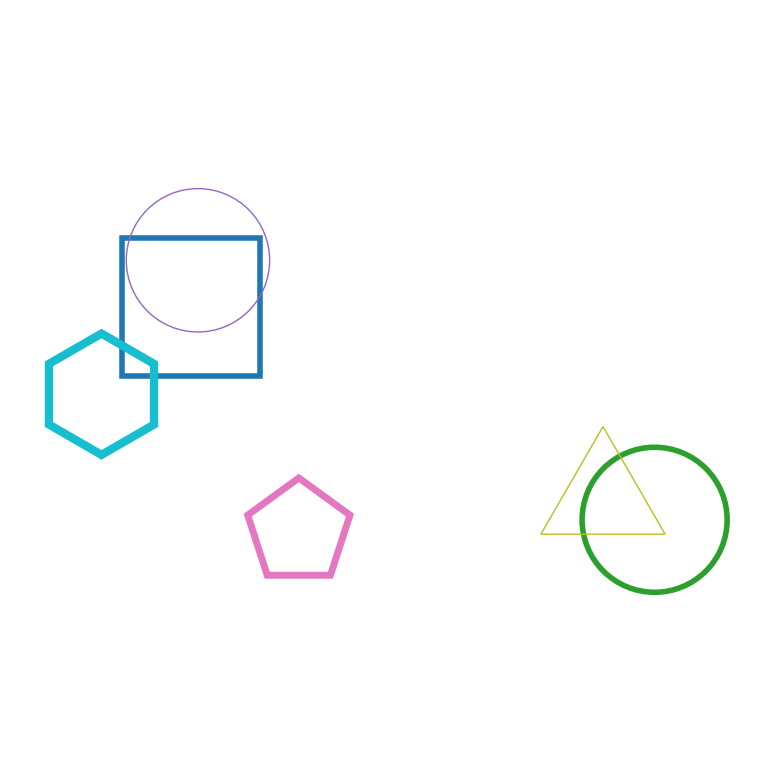[{"shape": "square", "thickness": 2, "radius": 0.45, "center": [0.248, 0.601]}, {"shape": "circle", "thickness": 2, "radius": 0.47, "center": [0.85, 0.325]}, {"shape": "circle", "thickness": 0.5, "radius": 0.47, "center": [0.257, 0.662]}, {"shape": "pentagon", "thickness": 2.5, "radius": 0.35, "center": [0.388, 0.309]}, {"shape": "triangle", "thickness": 0.5, "radius": 0.47, "center": [0.783, 0.353]}, {"shape": "hexagon", "thickness": 3, "radius": 0.39, "center": [0.132, 0.488]}]